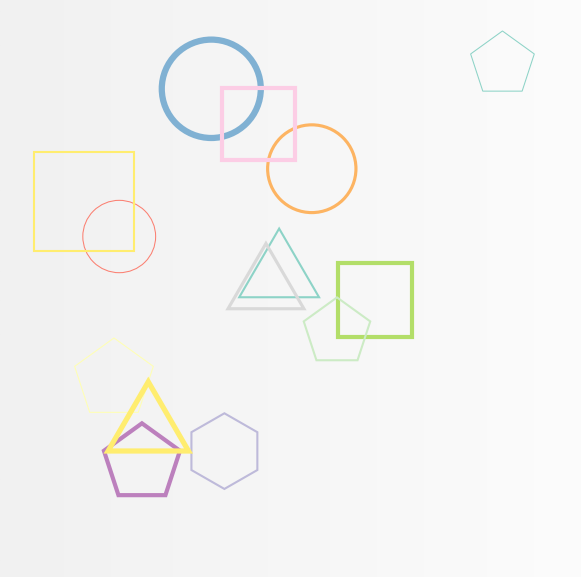[{"shape": "triangle", "thickness": 1, "radius": 0.4, "center": [0.48, 0.524]}, {"shape": "pentagon", "thickness": 0.5, "radius": 0.29, "center": [0.864, 0.888]}, {"shape": "pentagon", "thickness": 0.5, "radius": 0.36, "center": [0.196, 0.343]}, {"shape": "hexagon", "thickness": 1, "radius": 0.33, "center": [0.386, 0.218]}, {"shape": "circle", "thickness": 0.5, "radius": 0.31, "center": [0.205, 0.59]}, {"shape": "circle", "thickness": 3, "radius": 0.43, "center": [0.364, 0.845]}, {"shape": "circle", "thickness": 1.5, "radius": 0.38, "center": [0.536, 0.707]}, {"shape": "square", "thickness": 2, "radius": 0.32, "center": [0.645, 0.48]}, {"shape": "square", "thickness": 2, "radius": 0.31, "center": [0.445, 0.784]}, {"shape": "triangle", "thickness": 1.5, "radius": 0.38, "center": [0.458, 0.502]}, {"shape": "pentagon", "thickness": 2, "radius": 0.34, "center": [0.244, 0.197]}, {"shape": "pentagon", "thickness": 1, "radius": 0.3, "center": [0.58, 0.424]}, {"shape": "triangle", "thickness": 2.5, "radius": 0.4, "center": [0.255, 0.258]}, {"shape": "square", "thickness": 1, "radius": 0.43, "center": [0.145, 0.65]}]